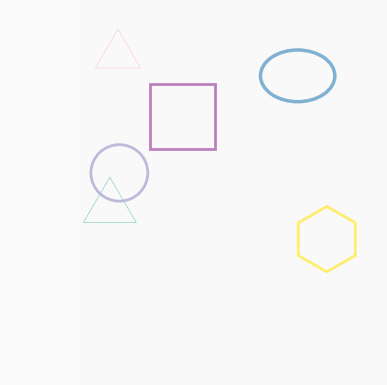[{"shape": "triangle", "thickness": 0.5, "radius": 0.39, "center": [0.283, 0.461]}, {"shape": "circle", "thickness": 2, "radius": 0.37, "center": [0.308, 0.551]}, {"shape": "oval", "thickness": 2.5, "radius": 0.48, "center": [0.768, 0.803]}, {"shape": "triangle", "thickness": 0.5, "radius": 0.34, "center": [0.305, 0.857]}, {"shape": "square", "thickness": 2, "radius": 0.42, "center": [0.47, 0.697]}, {"shape": "hexagon", "thickness": 2, "radius": 0.42, "center": [0.843, 0.379]}]